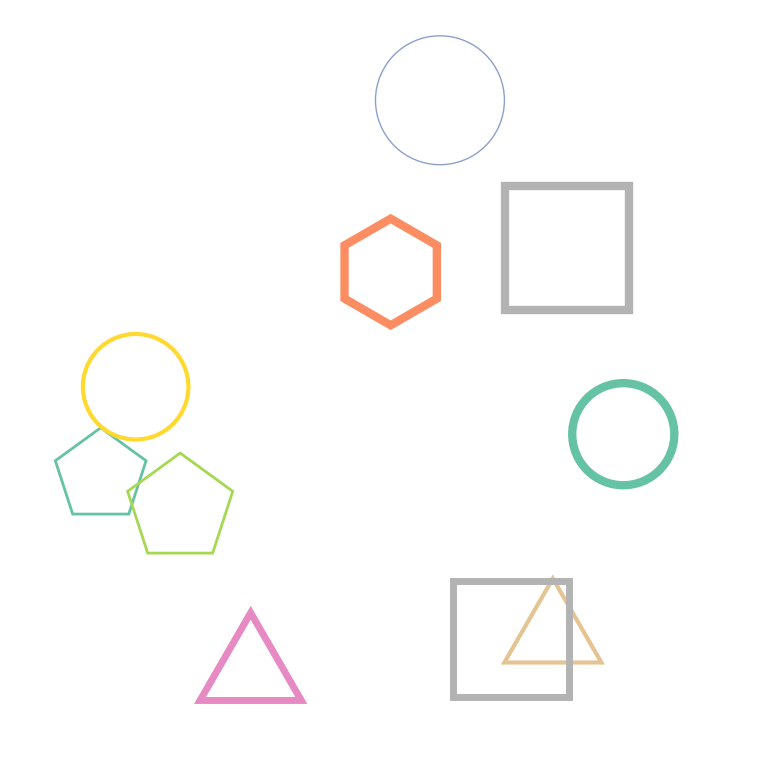[{"shape": "circle", "thickness": 3, "radius": 0.33, "center": [0.809, 0.436]}, {"shape": "pentagon", "thickness": 1, "radius": 0.31, "center": [0.131, 0.382]}, {"shape": "hexagon", "thickness": 3, "radius": 0.35, "center": [0.507, 0.647]}, {"shape": "circle", "thickness": 0.5, "radius": 0.42, "center": [0.571, 0.87]}, {"shape": "triangle", "thickness": 2.5, "radius": 0.38, "center": [0.326, 0.128]}, {"shape": "pentagon", "thickness": 1, "radius": 0.36, "center": [0.234, 0.34]}, {"shape": "circle", "thickness": 1.5, "radius": 0.34, "center": [0.176, 0.498]}, {"shape": "triangle", "thickness": 1.5, "radius": 0.36, "center": [0.718, 0.176]}, {"shape": "square", "thickness": 3, "radius": 0.4, "center": [0.737, 0.678]}, {"shape": "square", "thickness": 2.5, "radius": 0.38, "center": [0.663, 0.17]}]